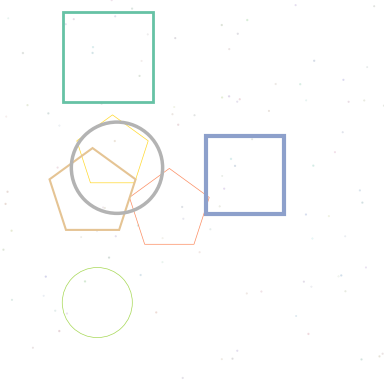[{"shape": "square", "thickness": 2, "radius": 0.58, "center": [0.281, 0.853]}, {"shape": "pentagon", "thickness": 0.5, "radius": 0.54, "center": [0.44, 0.454]}, {"shape": "square", "thickness": 3, "radius": 0.51, "center": [0.636, 0.546]}, {"shape": "circle", "thickness": 0.5, "radius": 0.46, "center": [0.253, 0.214]}, {"shape": "pentagon", "thickness": 0.5, "radius": 0.49, "center": [0.292, 0.604]}, {"shape": "pentagon", "thickness": 1.5, "radius": 0.59, "center": [0.24, 0.498]}, {"shape": "circle", "thickness": 2.5, "radius": 0.59, "center": [0.304, 0.564]}]